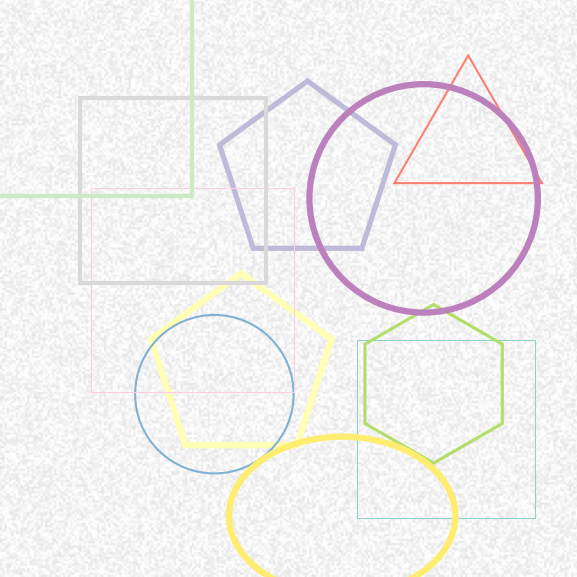[{"shape": "square", "thickness": 0.5, "radius": 0.77, "center": [0.772, 0.256]}, {"shape": "pentagon", "thickness": 3, "radius": 0.82, "center": [0.418, 0.361]}, {"shape": "pentagon", "thickness": 2.5, "radius": 0.8, "center": [0.532, 0.699]}, {"shape": "triangle", "thickness": 1, "radius": 0.74, "center": [0.811, 0.756]}, {"shape": "circle", "thickness": 1, "radius": 0.69, "center": [0.371, 0.317]}, {"shape": "hexagon", "thickness": 1.5, "radius": 0.69, "center": [0.751, 0.334]}, {"shape": "square", "thickness": 0.5, "radius": 0.88, "center": [0.333, 0.498]}, {"shape": "square", "thickness": 2, "radius": 0.8, "center": [0.299, 0.669]}, {"shape": "circle", "thickness": 3, "radius": 0.99, "center": [0.734, 0.656]}, {"shape": "square", "thickness": 2, "radius": 1.0, "center": [0.133, 0.859]}, {"shape": "oval", "thickness": 3, "radius": 0.98, "center": [0.593, 0.106]}]